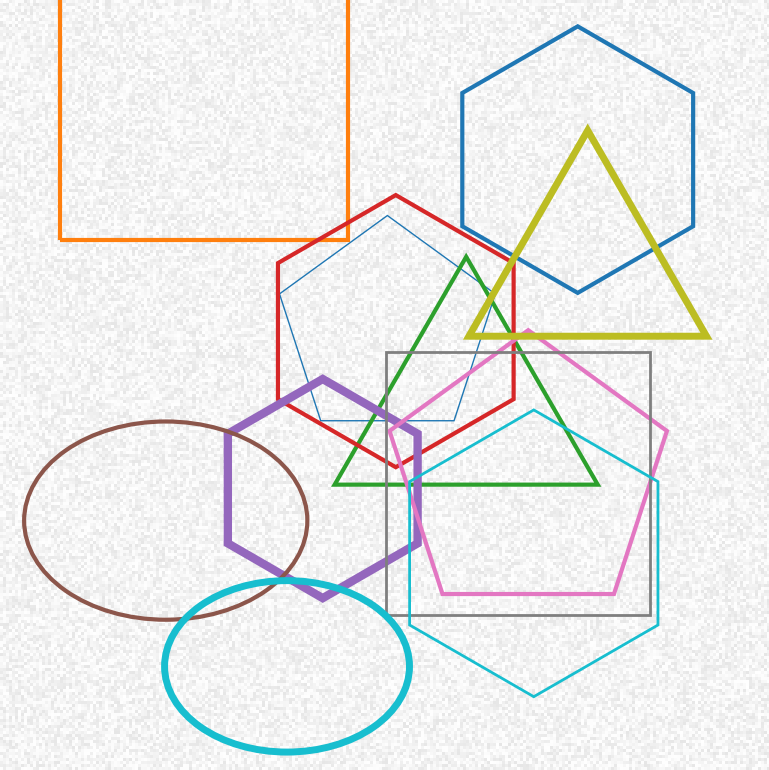[{"shape": "hexagon", "thickness": 1.5, "radius": 0.87, "center": [0.75, 0.793]}, {"shape": "pentagon", "thickness": 0.5, "radius": 0.74, "center": [0.503, 0.573]}, {"shape": "square", "thickness": 1.5, "radius": 0.93, "center": [0.264, 0.875]}, {"shape": "triangle", "thickness": 1.5, "radius": 0.99, "center": [0.605, 0.469]}, {"shape": "hexagon", "thickness": 1.5, "radius": 0.88, "center": [0.514, 0.57]}, {"shape": "hexagon", "thickness": 3, "radius": 0.71, "center": [0.419, 0.365]}, {"shape": "oval", "thickness": 1.5, "radius": 0.92, "center": [0.215, 0.324]}, {"shape": "pentagon", "thickness": 1.5, "radius": 0.95, "center": [0.686, 0.382]}, {"shape": "square", "thickness": 1, "radius": 0.86, "center": [0.672, 0.372]}, {"shape": "triangle", "thickness": 2.5, "radius": 0.89, "center": [0.763, 0.652]}, {"shape": "oval", "thickness": 2.5, "radius": 0.8, "center": [0.373, 0.135]}, {"shape": "hexagon", "thickness": 1, "radius": 0.93, "center": [0.693, 0.281]}]